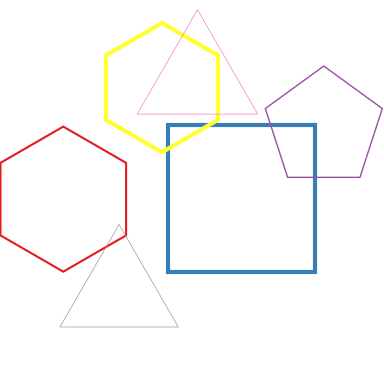[{"shape": "hexagon", "thickness": 1.5, "radius": 0.94, "center": [0.164, 0.483]}, {"shape": "square", "thickness": 3, "radius": 0.96, "center": [0.627, 0.485]}, {"shape": "pentagon", "thickness": 1, "radius": 0.8, "center": [0.841, 0.669]}, {"shape": "hexagon", "thickness": 3, "radius": 0.84, "center": [0.421, 0.772]}, {"shape": "triangle", "thickness": 0.5, "radius": 0.9, "center": [0.513, 0.794]}, {"shape": "triangle", "thickness": 0.5, "radius": 0.89, "center": [0.309, 0.239]}]